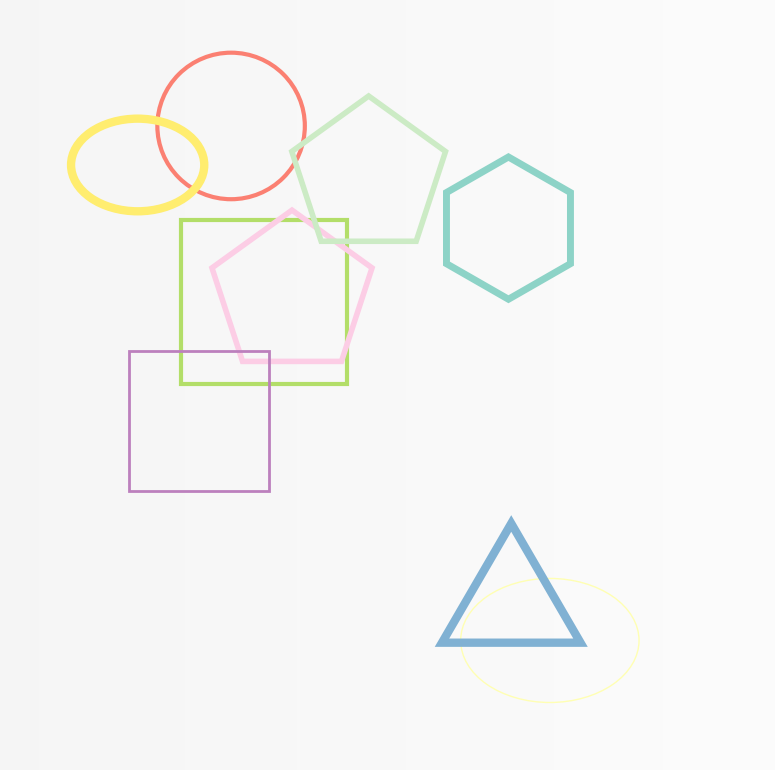[{"shape": "hexagon", "thickness": 2.5, "radius": 0.46, "center": [0.656, 0.704]}, {"shape": "oval", "thickness": 0.5, "radius": 0.58, "center": [0.709, 0.168]}, {"shape": "circle", "thickness": 1.5, "radius": 0.48, "center": [0.298, 0.836]}, {"shape": "triangle", "thickness": 3, "radius": 0.52, "center": [0.66, 0.217]}, {"shape": "square", "thickness": 1.5, "radius": 0.53, "center": [0.341, 0.607]}, {"shape": "pentagon", "thickness": 2, "radius": 0.54, "center": [0.377, 0.619]}, {"shape": "square", "thickness": 1, "radius": 0.45, "center": [0.257, 0.453]}, {"shape": "pentagon", "thickness": 2, "radius": 0.52, "center": [0.476, 0.771]}, {"shape": "oval", "thickness": 3, "radius": 0.43, "center": [0.178, 0.786]}]